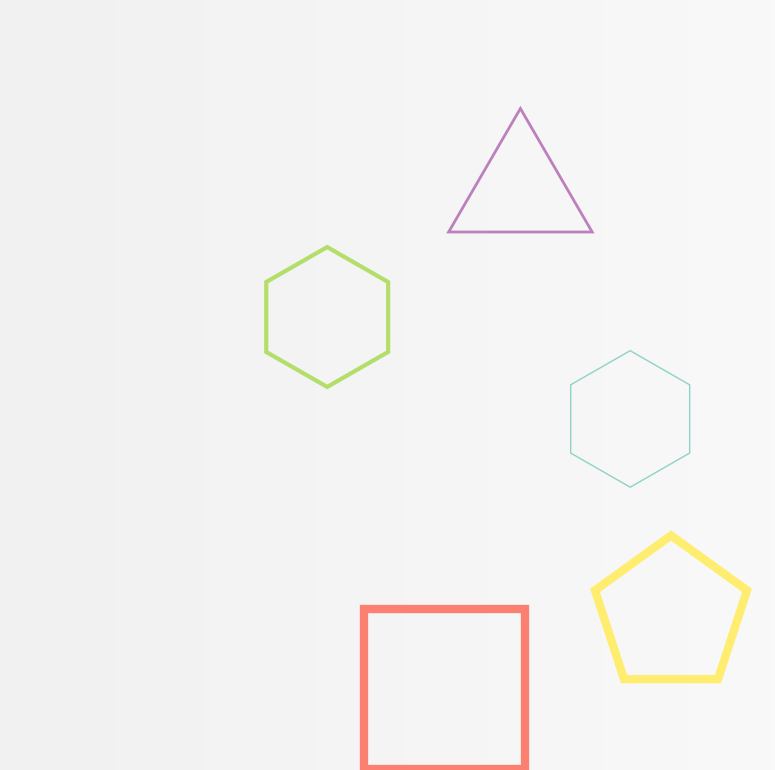[{"shape": "hexagon", "thickness": 0.5, "radius": 0.44, "center": [0.813, 0.456]}, {"shape": "square", "thickness": 3, "radius": 0.52, "center": [0.573, 0.105]}, {"shape": "hexagon", "thickness": 1.5, "radius": 0.45, "center": [0.422, 0.588]}, {"shape": "triangle", "thickness": 1, "radius": 0.53, "center": [0.671, 0.752]}, {"shape": "pentagon", "thickness": 3, "radius": 0.52, "center": [0.866, 0.201]}]